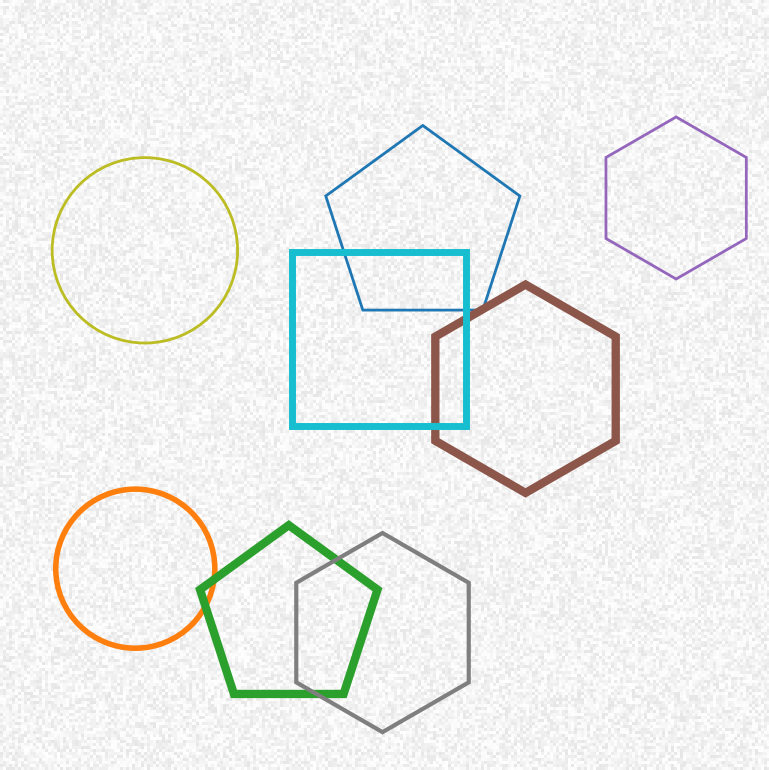[{"shape": "pentagon", "thickness": 1, "radius": 0.66, "center": [0.549, 0.704]}, {"shape": "circle", "thickness": 2, "radius": 0.52, "center": [0.176, 0.261]}, {"shape": "pentagon", "thickness": 3, "radius": 0.61, "center": [0.375, 0.197]}, {"shape": "hexagon", "thickness": 1, "radius": 0.53, "center": [0.878, 0.743]}, {"shape": "hexagon", "thickness": 3, "radius": 0.68, "center": [0.683, 0.495]}, {"shape": "hexagon", "thickness": 1.5, "radius": 0.65, "center": [0.497, 0.178]}, {"shape": "circle", "thickness": 1, "radius": 0.6, "center": [0.188, 0.675]}, {"shape": "square", "thickness": 2.5, "radius": 0.56, "center": [0.492, 0.56]}]